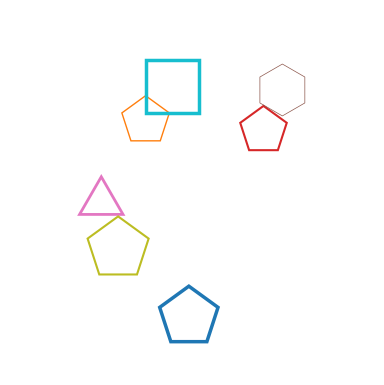[{"shape": "pentagon", "thickness": 2.5, "radius": 0.4, "center": [0.491, 0.177]}, {"shape": "pentagon", "thickness": 1, "radius": 0.32, "center": [0.378, 0.687]}, {"shape": "pentagon", "thickness": 1.5, "radius": 0.32, "center": [0.684, 0.661]}, {"shape": "hexagon", "thickness": 0.5, "radius": 0.34, "center": [0.733, 0.766]}, {"shape": "triangle", "thickness": 2, "radius": 0.33, "center": [0.263, 0.476]}, {"shape": "pentagon", "thickness": 1.5, "radius": 0.42, "center": [0.307, 0.355]}, {"shape": "square", "thickness": 2.5, "radius": 0.35, "center": [0.448, 0.776]}]